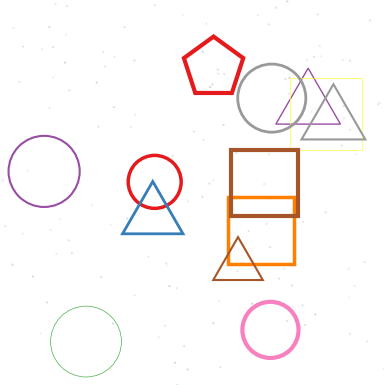[{"shape": "circle", "thickness": 2.5, "radius": 0.34, "center": [0.402, 0.528]}, {"shape": "pentagon", "thickness": 3, "radius": 0.4, "center": [0.555, 0.824]}, {"shape": "triangle", "thickness": 2, "radius": 0.45, "center": [0.397, 0.438]}, {"shape": "circle", "thickness": 0.5, "radius": 0.46, "center": [0.223, 0.113]}, {"shape": "circle", "thickness": 1.5, "radius": 0.46, "center": [0.115, 0.555]}, {"shape": "triangle", "thickness": 1, "radius": 0.48, "center": [0.8, 0.726]}, {"shape": "square", "thickness": 2.5, "radius": 0.43, "center": [0.678, 0.401]}, {"shape": "square", "thickness": 0.5, "radius": 0.47, "center": [0.847, 0.703]}, {"shape": "square", "thickness": 3, "radius": 0.43, "center": [0.687, 0.525]}, {"shape": "triangle", "thickness": 1.5, "radius": 0.37, "center": [0.618, 0.31]}, {"shape": "circle", "thickness": 3, "radius": 0.36, "center": [0.702, 0.143]}, {"shape": "circle", "thickness": 2, "radius": 0.44, "center": [0.706, 0.745]}, {"shape": "triangle", "thickness": 1.5, "radius": 0.48, "center": [0.866, 0.686]}]